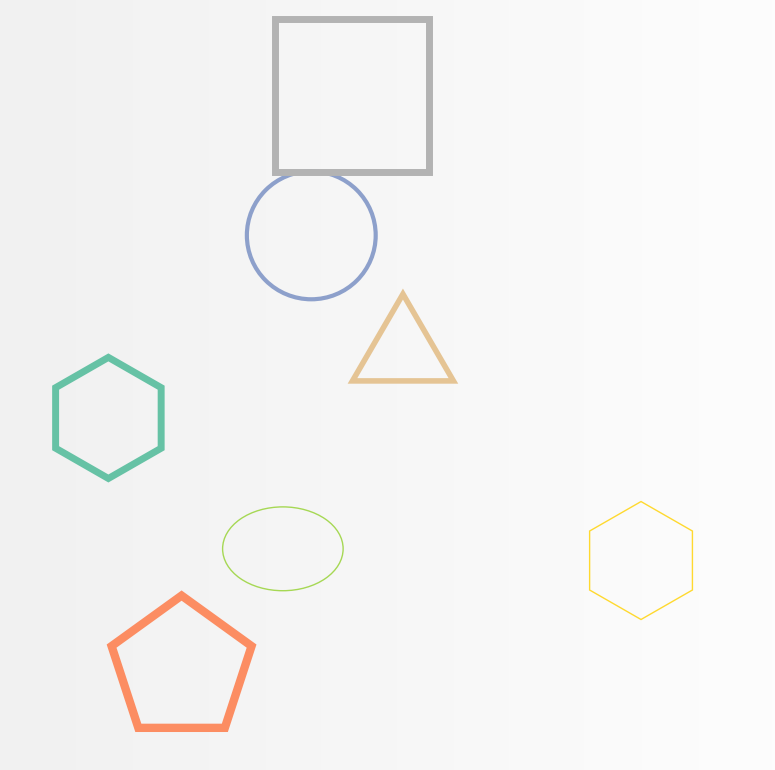[{"shape": "hexagon", "thickness": 2.5, "radius": 0.39, "center": [0.14, 0.457]}, {"shape": "pentagon", "thickness": 3, "radius": 0.47, "center": [0.234, 0.132]}, {"shape": "circle", "thickness": 1.5, "radius": 0.42, "center": [0.402, 0.694]}, {"shape": "oval", "thickness": 0.5, "radius": 0.39, "center": [0.365, 0.287]}, {"shape": "hexagon", "thickness": 0.5, "radius": 0.38, "center": [0.827, 0.272]}, {"shape": "triangle", "thickness": 2, "radius": 0.38, "center": [0.52, 0.543]}, {"shape": "square", "thickness": 2.5, "radius": 0.5, "center": [0.454, 0.876]}]